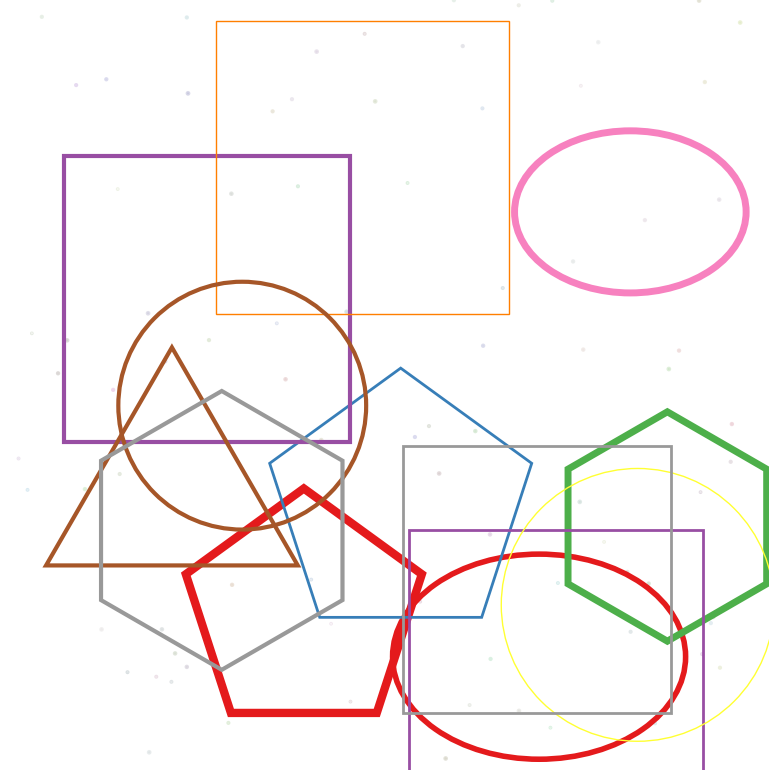[{"shape": "pentagon", "thickness": 3, "radius": 0.81, "center": [0.395, 0.204]}, {"shape": "oval", "thickness": 2, "radius": 0.95, "center": [0.7, 0.147]}, {"shape": "pentagon", "thickness": 1, "radius": 0.89, "center": [0.52, 0.343]}, {"shape": "hexagon", "thickness": 2.5, "radius": 0.74, "center": [0.867, 0.316]}, {"shape": "square", "thickness": 1, "radius": 0.95, "center": [0.722, 0.121]}, {"shape": "square", "thickness": 1.5, "radius": 0.93, "center": [0.268, 0.612]}, {"shape": "square", "thickness": 0.5, "radius": 0.95, "center": [0.47, 0.782]}, {"shape": "circle", "thickness": 0.5, "radius": 0.89, "center": [0.828, 0.214]}, {"shape": "triangle", "thickness": 1.5, "radius": 0.94, "center": [0.223, 0.36]}, {"shape": "circle", "thickness": 1.5, "radius": 0.8, "center": [0.315, 0.473]}, {"shape": "oval", "thickness": 2.5, "radius": 0.75, "center": [0.819, 0.725]}, {"shape": "hexagon", "thickness": 1.5, "radius": 0.91, "center": [0.288, 0.311]}, {"shape": "square", "thickness": 1, "radius": 0.87, "center": [0.698, 0.248]}]